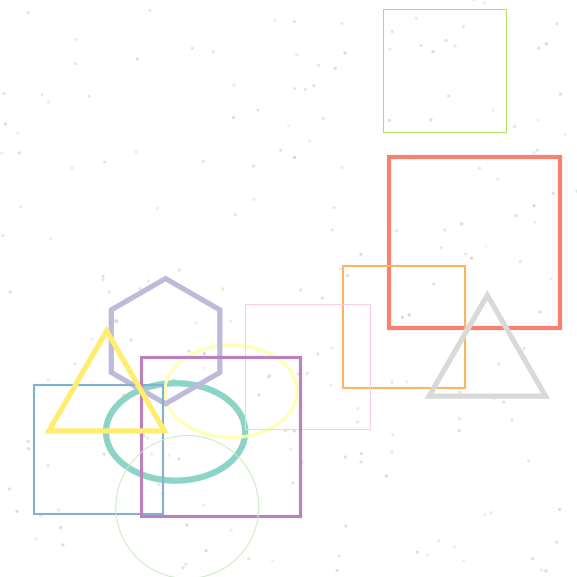[{"shape": "oval", "thickness": 3, "radius": 0.6, "center": [0.304, 0.251]}, {"shape": "oval", "thickness": 1.5, "radius": 0.57, "center": [0.4, 0.322]}, {"shape": "hexagon", "thickness": 2.5, "radius": 0.54, "center": [0.287, 0.408]}, {"shape": "square", "thickness": 2, "radius": 0.74, "center": [0.822, 0.579]}, {"shape": "square", "thickness": 1, "radius": 0.56, "center": [0.171, 0.221]}, {"shape": "square", "thickness": 1, "radius": 0.53, "center": [0.699, 0.433]}, {"shape": "square", "thickness": 0.5, "radius": 0.53, "center": [0.77, 0.877]}, {"shape": "square", "thickness": 0.5, "radius": 0.54, "center": [0.532, 0.365]}, {"shape": "triangle", "thickness": 2.5, "radius": 0.58, "center": [0.844, 0.371]}, {"shape": "square", "thickness": 1.5, "radius": 0.69, "center": [0.381, 0.244]}, {"shape": "circle", "thickness": 0.5, "radius": 0.62, "center": [0.324, 0.121]}, {"shape": "triangle", "thickness": 2.5, "radius": 0.58, "center": [0.185, 0.311]}]